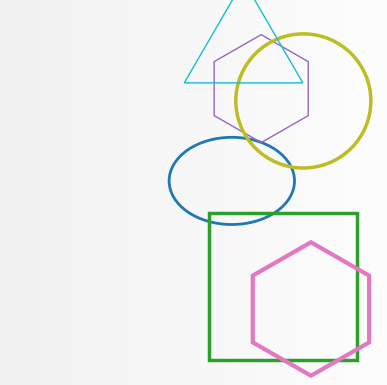[{"shape": "oval", "thickness": 2, "radius": 0.81, "center": [0.598, 0.53]}, {"shape": "square", "thickness": 2.5, "radius": 0.95, "center": [0.731, 0.255]}, {"shape": "hexagon", "thickness": 1, "radius": 0.7, "center": [0.674, 0.77]}, {"shape": "hexagon", "thickness": 3, "radius": 0.87, "center": [0.802, 0.197]}, {"shape": "circle", "thickness": 2.5, "radius": 0.87, "center": [0.783, 0.738]}, {"shape": "triangle", "thickness": 1, "radius": 0.88, "center": [0.629, 0.873]}]